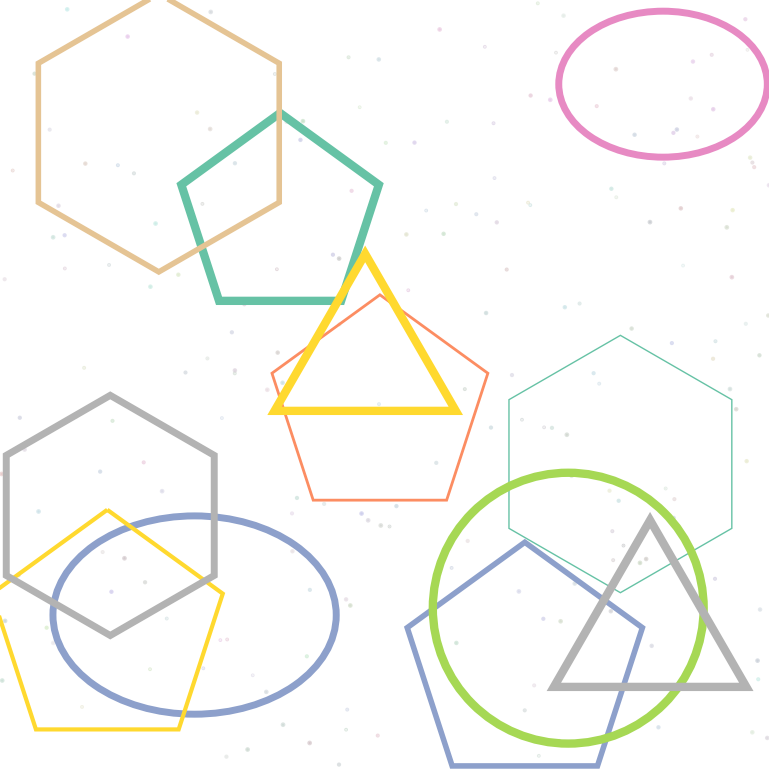[{"shape": "hexagon", "thickness": 0.5, "radius": 0.84, "center": [0.806, 0.397]}, {"shape": "pentagon", "thickness": 3, "radius": 0.67, "center": [0.364, 0.718]}, {"shape": "pentagon", "thickness": 1, "radius": 0.74, "center": [0.493, 0.47]}, {"shape": "pentagon", "thickness": 2, "radius": 0.8, "center": [0.682, 0.135]}, {"shape": "oval", "thickness": 2.5, "radius": 0.92, "center": [0.253, 0.201]}, {"shape": "oval", "thickness": 2.5, "radius": 0.68, "center": [0.861, 0.891]}, {"shape": "circle", "thickness": 3, "radius": 0.88, "center": [0.738, 0.21]}, {"shape": "triangle", "thickness": 3, "radius": 0.68, "center": [0.474, 0.534]}, {"shape": "pentagon", "thickness": 1.5, "radius": 0.79, "center": [0.139, 0.18]}, {"shape": "hexagon", "thickness": 2, "radius": 0.9, "center": [0.206, 0.827]}, {"shape": "hexagon", "thickness": 2.5, "radius": 0.78, "center": [0.143, 0.331]}, {"shape": "triangle", "thickness": 3, "radius": 0.72, "center": [0.844, 0.18]}]